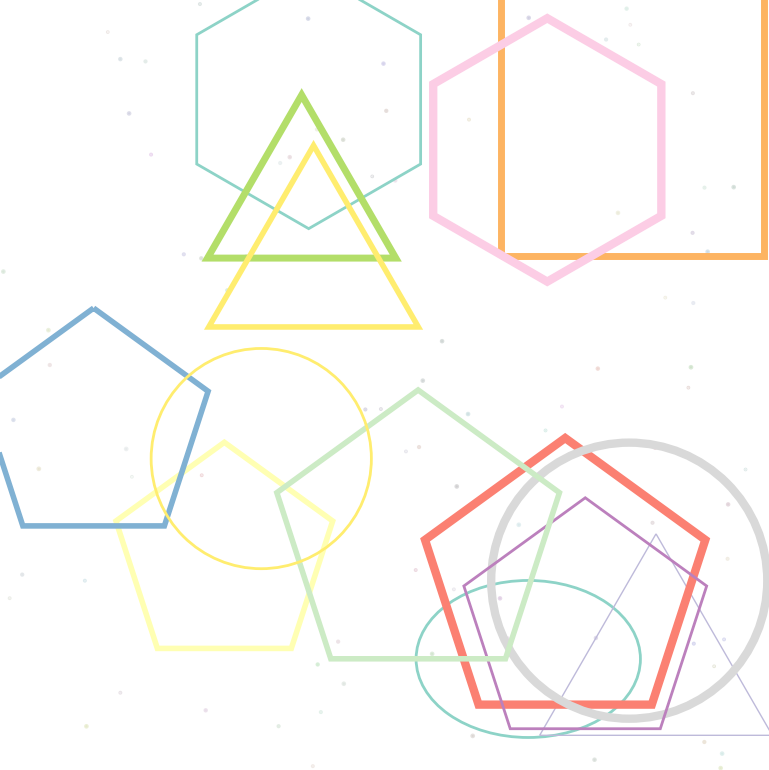[{"shape": "hexagon", "thickness": 1, "radius": 0.84, "center": [0.401, 0.871]}, {"shape": "oval", "thickness": 1, "radius": 0.73, "center": [0.686, 0.144]}, {"shape": "pentagon", "thickness": 2, "radius": 0.74, "center": [0.291, 0.278]}, {"shape": "triangle", "thickness": 0.5, "radius": 0.87, "center": [0.852, 0.132]}, {"shape": "pentagon", "thickness": 3, "radius": 0.96, "center": [0.734, 0.24]}, {"shape": "pentagon", "thickness": 2, "radius": 0.78, "center": [0.122, 0.444]}, {"shape": "square", "thickness": 2.5, "radius": 0.86, "center": [0.822, 0.838]}, {"shape": "triangle", "thickness": 2.5, "radius": 0.71, "center": [0.392, 0.735]}, {"shape": "hexagon", "thickness": 3, "radius": 0.86, "center": [0.711, 0.805]}, {"shape": "circle", "thickness": 3, "radius": 0.9, "center": [0.817, 0.246]}, {"shape": "pentagon", "thickness": 1, "radius": 0.83, "center": [0.76, 0.188]}, {"shape": "pentagon", "thickness": 2, "radius": 0.96, "center": [0.543, 0.301]}, {"shape": "circle", "thickness": 1, "radius": 0.72, "center": [0.339, 0.404]}, {"shape": "triangle", "thickness": 2, "radius": 0.79, "center": [0.407, 0.654]}]